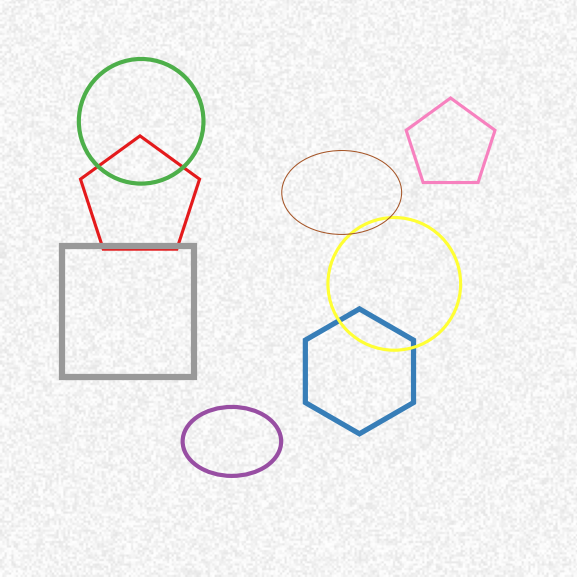[{"shape": "pentagon", "thickness": 1.5, "radius": 0.54, "center": [0.242, 0.655]}, {"shape": "hexagon", "thickness": 2.5, "radius": 0.54, "center": [0.622, 0.356]}, {"shape": "circle", "thickness": 2, "radius": 0.54, "center": [0.244, 0.789]}, {"shape": "oval", "thickness": 2, "radius": 0.43, "center": [0.402, 0.235]}, {"shape": "circle", "thickness": 1.5, "radius": 0.57, "center": [0.683, 0.508]}, {"shape": "oval", "thickness": 0.5, "radius": 0.52, "center": [0.592, 0.666]}, {"shape": "pentagon", "thickness": 1.5, "radius": 0.4, "center": [0.78, 0.749]}, {"shape": "square", "thickness": 3, "radius": 0.57, "center": [0.222, 0.46]}]